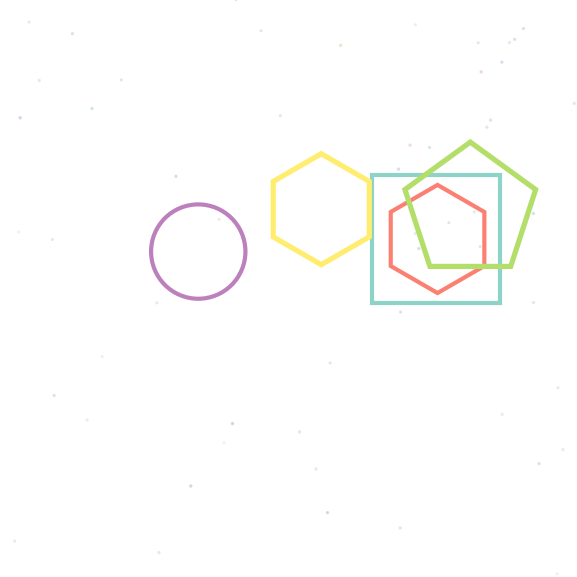[{"shape": "square", "thickness": 2, "radius": 0.55, "center": [0.754, 0.586]}, {"shape": "hexagon", "thickness": 2, "radius": 0.47, "center": [0.758, 0.585]}, {"shape": "pentagon", "thickness": 2.5, "radius": 0.59, "center": [0.814, 0.634]}, {"shape": "circle", "thickness": 2, "radius": 0.41, "center": [0.343, 0.564]}, {"shape": "hexagon", "thickness": 2.5, "radius": 0.48, "center": [0.556, 0.637]}]